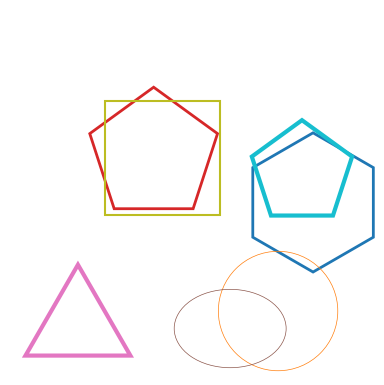[{"shape": "hexagon", "thickness": 2, "radius": 0.9, "center": [0.813, 0.474]}, {"shape": "circle", "thickness": 0.5, "radius": 0.78, "center": [0.722, 0.192]}, {"shape": "pentagon", "thickness": 2, "radius": 0.87, "center": [0.399, 0.599]}, {"shape": "oval", "thickness": 0.5, "radius": 0.73, "center": [0.598, 0.147]}, {"shape": "triangle", "thickness": 3, "radius": 0.79, "center": [0.202, 0.155]}, {"shape": "square", "thickness": 1.5, "radius": 0.74, "center": [0.422, 0.59]}, {"shape": "pentagon", "thickness": 3, "radius": 0.68, "center": [0.784, 0.551]}]